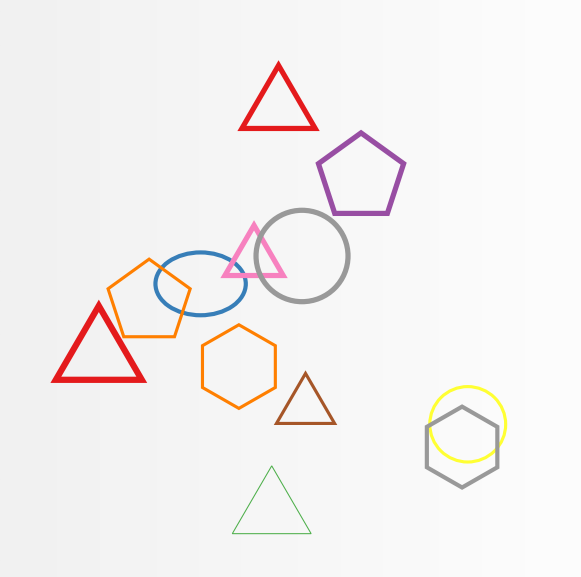[{"shape": "triangle", "thickness": 3, "radius": 0.43, "center": [0.17, 0.384]}, {"shape": "triangle", "thickness": 2.5, "radius": 0.36, "center": [0.479, 0.813]}, {"shape": "oval", "thickness": 2, "radius": 0.39, "center": [0.345, 0.508]}, {"shape": "triangle", "thickness": 0.5, "radius": 0.39, "center": [0.467, 0.114]}, {"shape": "pentagon", "thickness": 2.5, "radius": 0.39, "center": [0.621, 0.692]}, {"shape": "hexagon", "thickness": 1.5, "radius": 0.36, "center": [0.411, 0.364]}, {"shape": "pentagon", "thickness": 1.5, "radius": 0.37, "center": [0.257, 0.476]}, {"shape": "circle", "thickness": 1.5, "radius": 0.33, "center": [0.805, 0.264]}, {"shape": "triangle", "thickness": 1.5, "radius": 0.29, "center": [0.526, 0.295]}, {"shape": "triangle", "thickness": 2.5, "radius": 0.29, "center": [0.437, 0.551]}, {"shape": "hexagon", "thickness": 2, "radius": 0.35, "center": [0.795, 0.225]}, {"shape": "circle", "thickness": 2.5, "radius": 0.4, "center": [0.52, 0.556]}]